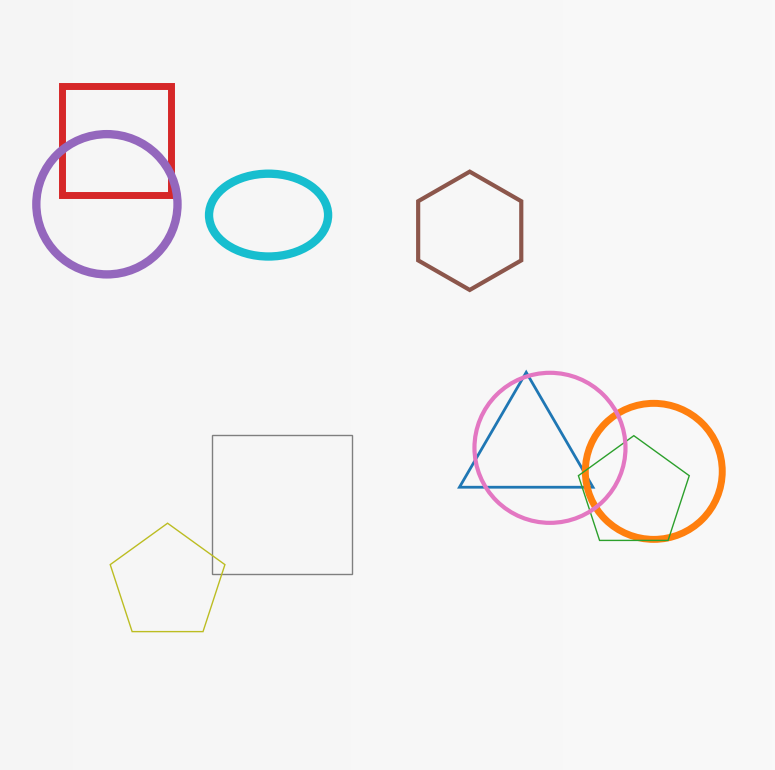[{"shape": "triangle", "thickness": 1, "radius": 0.5, "center": [0.679, 0.417]}, {"shape": "circle", "thickness": 2.5, "radius": 0.44, "center": [0.844, 0.388]}, {"shape": "pentagon", "thickness": 0.5, "radius": 0.38, "center": [0.818, 0.359]}, {"shape": "square", "thickness": 2.5, "radius": 0.35, "center": [0.15, 0.817]}, {"shape": "circle", "thickness": 3, "radius": 0.46, "center": [0.138, 0.735]}, {"shape": "hexagon", "thickness": 1.5, "radius": 0.38, "center": [0.606, 0.7]}, {"shape": "circle", "thickness": 1.5, "radius": 0.49, "center": [0.71, 0.418]}, {"shape": "square", "thickness": 0.5, "radius": 0.45, "center": [0.364, 0.345]}, {"shape": "pentagon", "thickness": 0.5, "radius": 0.39, "center": [0.216, 0.243]}, {"shape": "oval", "thickness": 3, "radius": 0.38, "center": [0.347, 0.721]}]